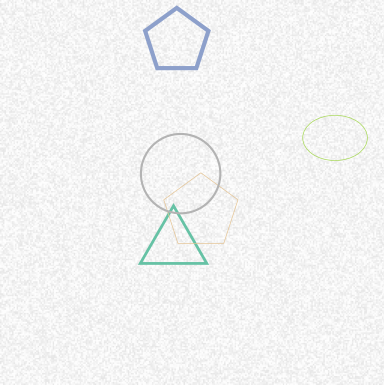[{"shape": "triangle", "thickness": 2, "radius": 0.5, "center": [0.451, 0.366]}, {"shape": "pentagon", "thickness": 3, "radius": 0.43, "center": [0.459, 0.893]}, {"shape": "oval", "thickness": 0.5, "radius": 0.42, "center": [0.87, 0.642]}, {"shape": "pentagon", "thickness": 0.5, "radius": 0.51, "center": [0.522, 0.45]}, {"shape": "circle", "thickness": 1.5, "radius": 0.52, "center": [0.469, 0.549]}]